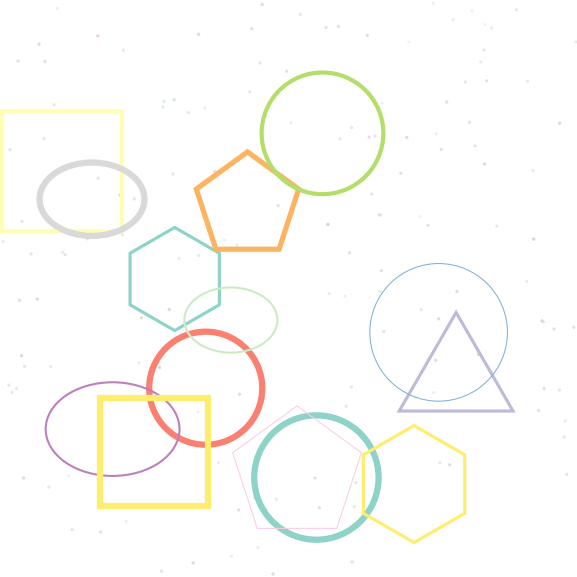[{"shape": "circle", "thickness": 3, "radius": 0.54, "center": [0.548, 0.172]}, {"shape": "hexagon", "thickness": 1.5, "radius": 0.45, "center": [0.303, 0.516]}, {"shape": "square", "thickness": 2, "radius": 0.52, "center": [0.108, 0.703]}, {"shape": "triangle", "thickness": 1.5, "radius": 0.57, "center": [0.79, 0.344]}, {"shape": "circle", "thickness": 3, "radius": 0.49, "center": [0.356, 0.327]}, {"shape": "circle", "thickness": 0.5, "radius": 0.6, "center": [0.76, 0.424]}, {"shape": "pentagon", "thickness": 2.5, "radius": 0.47, "center": [0.429, 0.643]}, {"shape": "circle", "thickness": 2, "radius": 0.53, "center": [0.558, 0.768]}, {"shape": "pentagon", "thickness": 0.5, "radius": 0.59, "center": [0.514, 0.179]}, {"shape": "oval", "thickness": 3, "radius": 0.45, "center": [0.159, 0.654]}, {"shape": "oval", "thickness": 1, "radius": 0.58, "center": [0.195, 0.256]}, {"shape": "oval", "thickness": 1, "radius": 0.4, "center": [0.4, 0.445]}, {"shape": "hexagon", "thickness": 1.5, "radius": 0.51, "center": [0.717, 0.161]}, {"shape": "square", "thickness": 3, "radius": 0.47, "center": [0.267, 0.216]}]